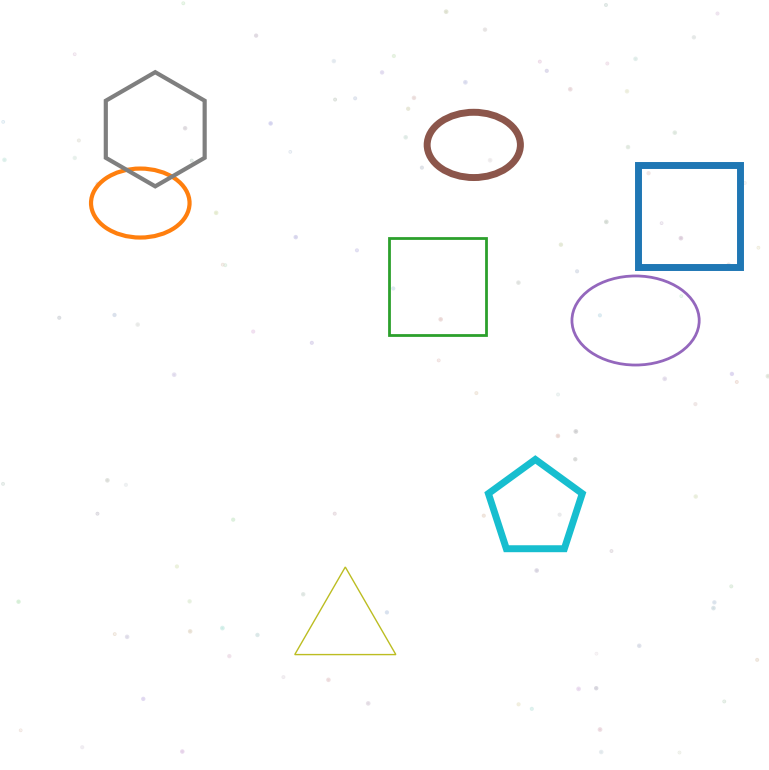[{"shape": "square", "thickness": 2.5, "radius": 0.33, "center": [0.894, 0.719]}, {"shape": "oval", "thickness": 1.5, "radius": 0.32, "center": [0.182, 0.736]}, {"shape": "square", "thickness": 1, "radius": 0.31, "center": [0.568, 0.628]}, {"shape": "oval", "thickness": 1, "radius": 0.41, "center": [0.825, 0.584]}, {"shape": "oval", "thickness": 2.5, "radius": 0.3, "center": [0.615, 0.812]}, {"shape": "hexagon", "thickness": 1.5, "radius": 0.37, "center": [0.202, 0.832]}, {"shape": "triangle", "thickness": 0.5, "radius": 0.38, "center": [0.448, 0.188]}, {"shape": "pentagon", "thickness": 2.5, "radius": 0.32, "center": [0.695, 0.339]}]